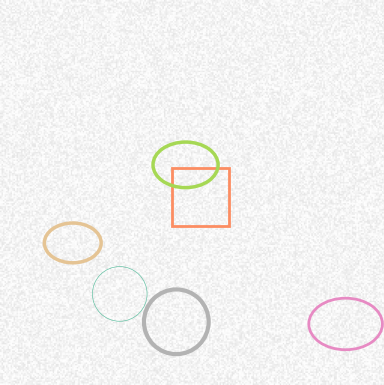[{"shape": "circle", "thickness": 0.5, "radius": 0.36, "center": [0.311, 0.237]}, {"shape": "square", "thickness": 2, "radius": 0.37, "center": [0.521, 0.488]}, {"shape": "oval", "thickness": 2, "radius": 0.48, "center": [0.898, 0.159]}, {"shape": "oval", "thickness": 2.5, "radius": 0.42, "center": [0.482, 0.572]}, {"shape": "oval", "thickness": 2.5, "radius": 0.37, "center": [0.189, 0.369]}, {"shape": "circle", "thickness": 3, "radius": 0.42, "center": [0.458, 0.164]}]